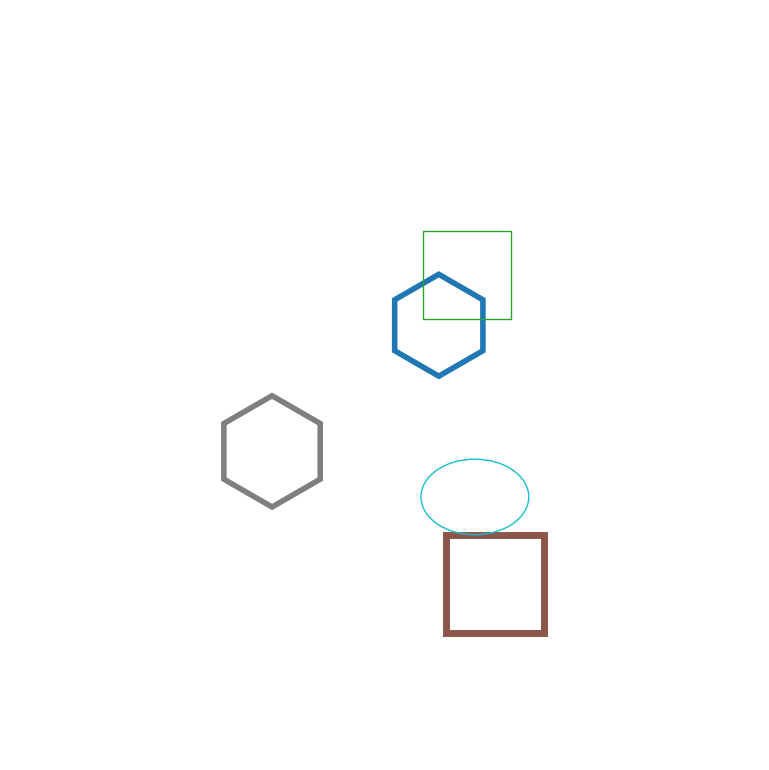[{"shape": "hexagon", "thickness": 2, "radius": 0.33, "center": [0.57, 0.578]}, {"shape": "square", "thickness": 0.5, "radius": 0.29, "center": [0.607, 0.643]}, {"shape": "square", "thickness": 2.5, "radius": 0.32, "center": [0.643, 0.242]}, {"shape": "hexagon", "thickness": 2, "radius": 0.36, "center": [0.353, 0.414]}, {"shape": "oval", "thickness": 0.5, "radius": 0.35, "center": [0.617, 0.355]}]